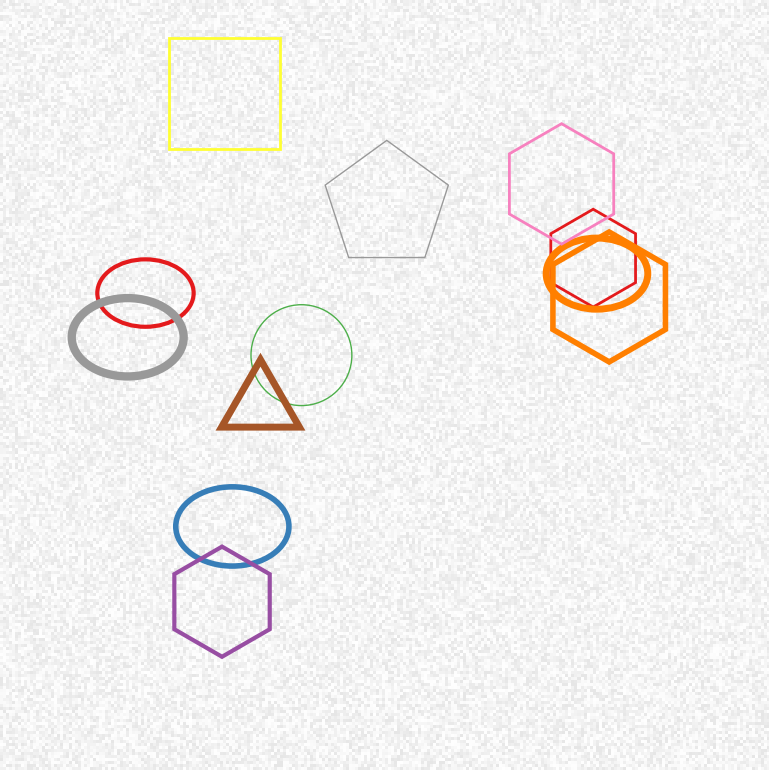[{"shape": "hexagon", "thickness": 1, "radius": 0.32, "center": [0.77, 0.665]}, {"shape": "oval", "thickness": 1.5, "radius": 0.31, "center": [0.189, 0.619]}, {"shape": "oval", "thickness": 2, "radius": 0.37, "center": [0.302, 0.316]}, {"shape": "circle", "thickness": 0.5, "radius": 0.33, "center": [0.391, 0.539]}, {"shape": "hexagon", "thickness": 1.5, "radius": 0.36, "center": [0.288, 0.219]}, {"shape": "oval", "thickness": 2.5, "radius": 0.33, "center": [0.775, 0.645]}, {"shape": "hexagon", "thickness": 2, "radius": 0.42, "center": [0.791, 0.614]}, {"shape": "square", "thickness": 1, "radius": 0.36, "center": [0.291, 0.878]}, {"shape": "triangle", "thickness": 2.5, "radius": 0.29, "center": [0.338, 0.474]}, {"shape": "hexagon", "thickness": 1, "radius": 0.39, "center": [0.729, 0.761]}, {"shape": "pentagon", "thickness": 0.5, "radius": 0.42, "center": [0.502, 0.734]}, {"shape": "oval", "thickness": 3, "radius": 0.36, "center": [0.166, 0.562]}]